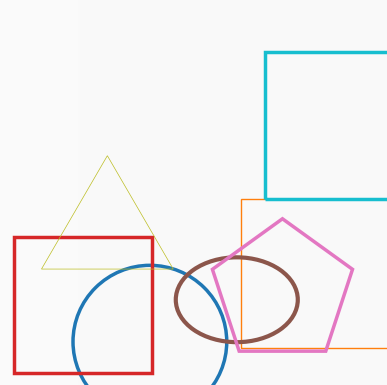[{"shape": "circle", "thickness": 2.5, "radius": 0.99, "center": [0.387, 0.112]}, {"shape": "square", "thickness": 1, "radius": 0.97, "center": [0.816, 0.289]}, {"shape": "square", "thickness": 2.5, "radius": 0.89, "center": [0.214, 0.207]}, {"shape": "oval", "thickness": 3, "radius": 0.79, "center": [0.611, 0.221]}, {"shape": "pentagon", "thickness": 2.5, "radius": 0.95, "center": [0.729, 0.242]}, {"shape": "triangle", "thickness": 0.5, "radius": 0.98, "center": [0.277, 0.399]}, {"shape": "square", "thickness": 2.5, "radius": 0.95, "center": [0.874, 0.675]}]